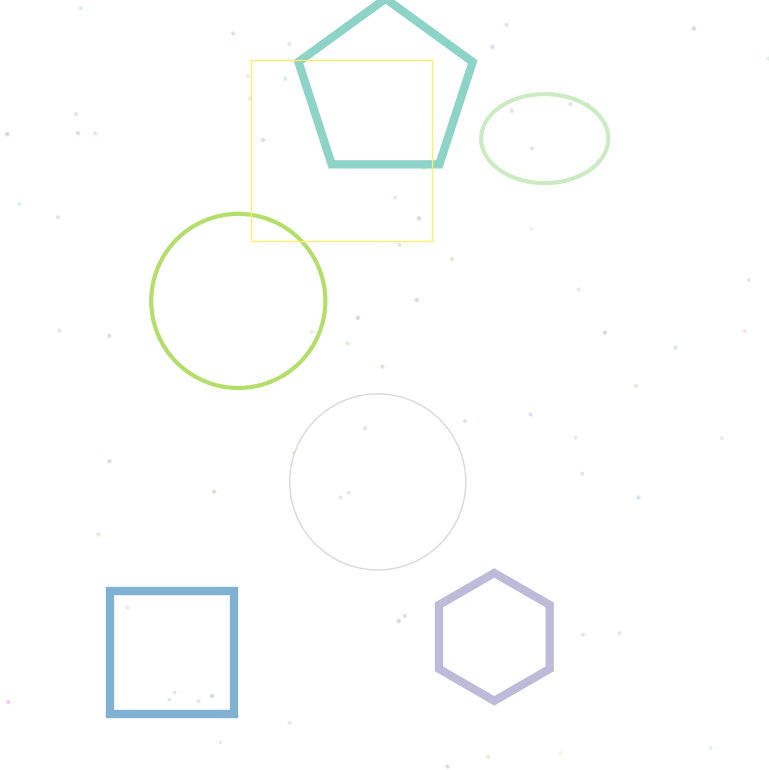[{"shape": "pentagon", "thickness": 3, "radius": 0.59, "center": [0.501, 0.883]}, {"shape": "hexagon", "thickness": 3, "radius": 0.42, "center": [0.642, 0.173]}, {"shape": "square", "thickness": 3, "radius": 0.4, "center": [0.224, 0.153]}, {"shape": "circle", "thickness": 1.5, "radius": 0.57, "center": [0.309, 0.609]}, {"shape": "circle", "thickness": 0.5, "radius": 0.57, "center": [0.491, 0.374]}, {"shape": "oval", "thickness": 1.5, "radius": 0.41, "center": [0.707, 0.82]}, {"shape": "square", "thickness": 0.5, "radius": 0.59, "center": [0.444, 0.805]}]